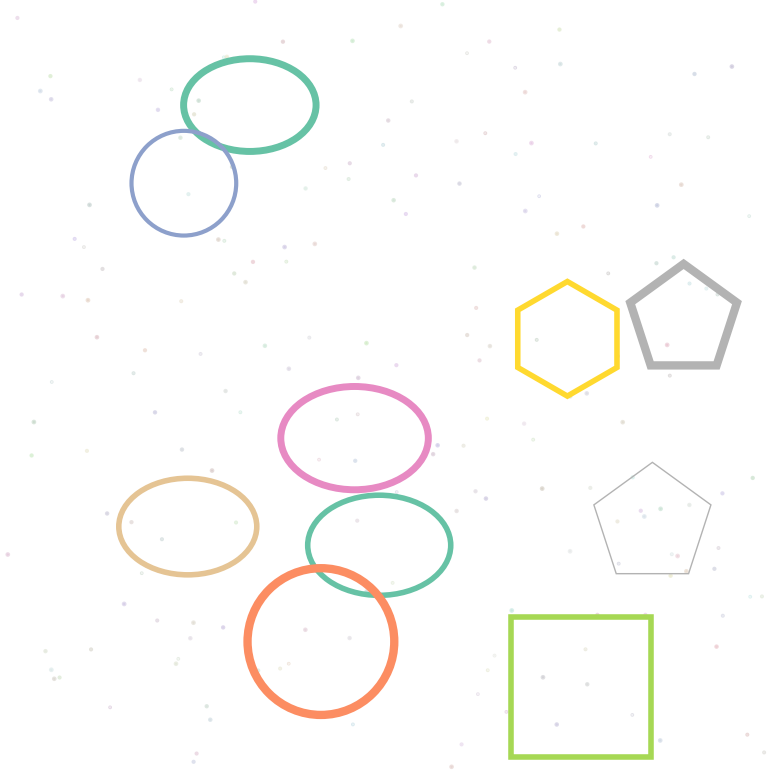[{"shape": "oval", "thickness": 2, "radius": 0.46, "center": [0.492, 0.292]}, {"shape": "oval", "thickness": 2.5, "radius": 0.43, "center": [0.324, 0.864]}, {"shape": "circle", "thickness": 3, "radius": 0.48, "center": [0.417, 0.167]}, {"shape": "circle", "thickness": 1.5, "radius": 0.34, "center": [0.239, 0.762]}, {"shape": "oval", "thickness": 2.5, "radius": 0.48, "center": [0.46, 0.431]}, {"shape": "square", "thickness": 2, "radius": 0.45, "center": [0.755, 0.108]}, {"shape": "hexagon", "thickness": 2, "radius": 0.37, "center": [0.737, 0.56]}, {"shape": "oval", "thickness": 2, "radius": 0.45, "center": [0.244, 0.316]}, {"shape": "pentagon", "thickness": 3, "radius": 0.36, "center": [0.888, 0.584]}, {"shape": "pentagon", "thickness": 0.5, "radius": 0.4, "center": [0.847, 0.32]}]